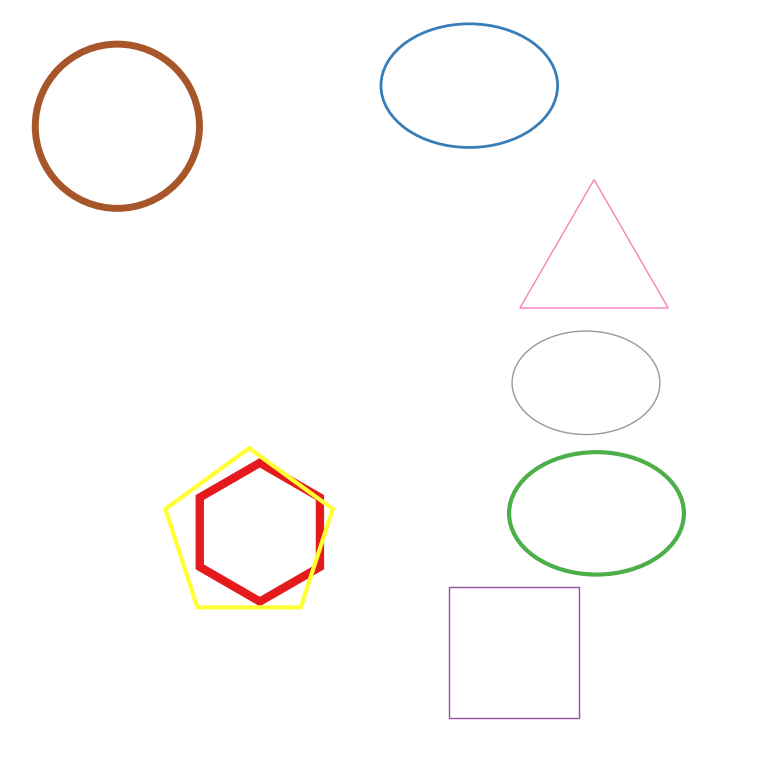[{"shape": "hexagon", "thickness": 3, "radius": 0.45, "center": [0.337, 0.309]}, {"shape": "oval", "thickness": 1, "radius": 0.57, "center": [0.609, 0.889]}, {"shape": "oval", "thickness": 1.5, "radius": 0.57, "center": [0.775, 0.333]}, {"shape": "square", "thickness": 0.5, "radius": 0.42, "center": [0.667, 0.152]}, {"shape": "pentagon", "thickness": 1.5, "radius": 0.57, "center": [0.323, 0.304]}, {"shape": "circle", "thickness": 2.5, "radius": 0.53, "center": [0.152, 0.836]}, {"shape": "triangle", "thickness": 0.5, "radius": 0.56, "center": [0.772, 0.656]}, {"shape": "oval", "thickness": 0.5, "radius": 0.48, "center": [0.761, 0.503]}]